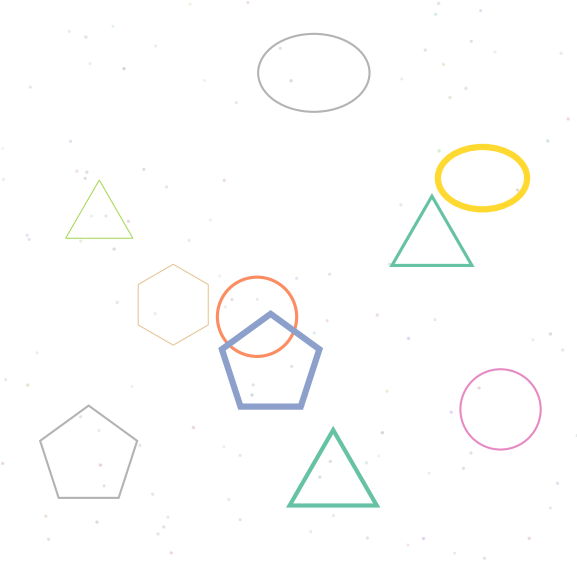[{"shape": "triangle", "thickness": 2, "radius": 0.44, "center": [0.577, 0.167]}, {"shape": "triangle", "thickness": 1.5, "radius": 0.4, "center": [0.748, 0.579]}, {"shape": "circle", "thickness": 1.5, "radius": 0.34, "center": [0.445, 0.451]}, {"shape": "pentagon", "thickness": 3, "radius": 0.44, "center": [0.469, 0.367]}, {"shape": "circle", "thickness": 1, "radius": 0.35, "center": [0.867, 0.29]}, {"shape": "triangle", "thickness": 0.5, "radius": 0.34, "center": [0.172, 0.62]}, {"shape": "oval", "thickness": 3, "radius": 0.39, "center": [0.835, 0.691]}, {"shape": "hexagon", "thickness": 0.5, "radius": 0.35, "center": [0.3, 0.471]}, {"shape": "pentagon", "thickness": 1, "radius": 0.44, "center": [0.154, 0.208]}, {"shape": "oval", "thickness": 1, "radius": 0.48, "center": [0.543, 0.873]}]